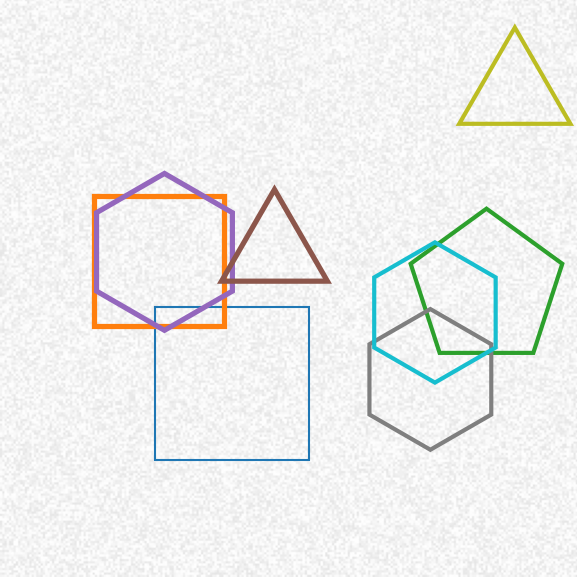[{"shape": "square", "thickness": 1, "radius": 0.66, "center": [0.402, 0.335]}, {"shape": "square", "thickness": 2.5, "radius": 0.56, "center": [0.276, 0.548]}, {"shape": "pentagon", "thickness": 2, "radius": 0.69, "center": [0.842, 0.5]}, {"shape": "hexagon", "thickness": 2.5, "radius": 0.68, "center": [0.285, 0.563]}, {"shape": "triangle", "thickness": 2.5, "radius": 0.53, "center": [0.475, 0.565]}, {"shape": "hexagon", "thickness": 2, "radius": 0.61, "center": [0.745, 0.342]}, {"shape": "triangle", "thickness": 2, "radius": 0.56, "center": [0.891, 0.84]}, {"shape": "hexagon", "thickness": 2, "radius": 0.61, "center": [0.753, 0.458]}]